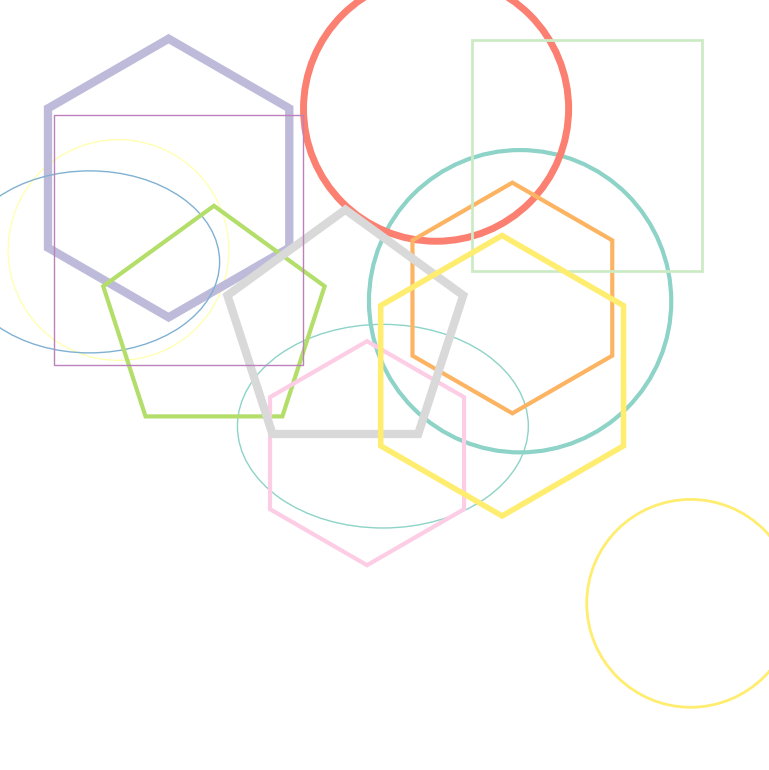[{"shape": "oval", "thickness": 0.5, "radius": 0.94, "center": [0.497, 0.447]}, {"shape": "circle", "thickness": 1.5, "radius": 0.98, "center": [0.675, 0.609]}, {"shape": "circle", "thickness": 0.5, "radius": 0.72, "center": [0.154, 0.675]}, {"shape": "hexagon", "thickness": 3, "radius": 0.9, "center": [0.219, 0.769]}, {"shape": "circle", "thickness": 2.5, "radius": 0.86, "center": [0.566, 0.859]}, {"shape": "oval", "thickness": 0.5, "radius": 0.84, "center": [0.116, 0.66]}, {"shape": "hexagon", "thickness": 1.5, "radius": 0.75, "center": [0.665, 0.613]}, {"shape": "pentagon", "thickness": 1.5, "radius": 0.76, "center": [0.278, 0.582]}, {"shape": "hexagon", "thickness": 1.5, "radius": 0.73, "center": [0.477, 0.411]}, {"shape": "pentagon", "thickness": 3, "radius": 0.81, "center": [0.448, 0.567]}, {"shape": "square", "thickness": 0.5, "radius": 0.81, "center": [0.232, 0.688]}, {"shape": "square", "thickness": 1, "radius": 0.75, "center": [0.762, 0.798]}, {"shape": "circle", "thickness": 1, "radius": 0.67, "center": [0.897, 0.216]}, {"shape": "hexagon", "thickness": 2, "radius": 0.91, "center": [0.652, 0.512]}]